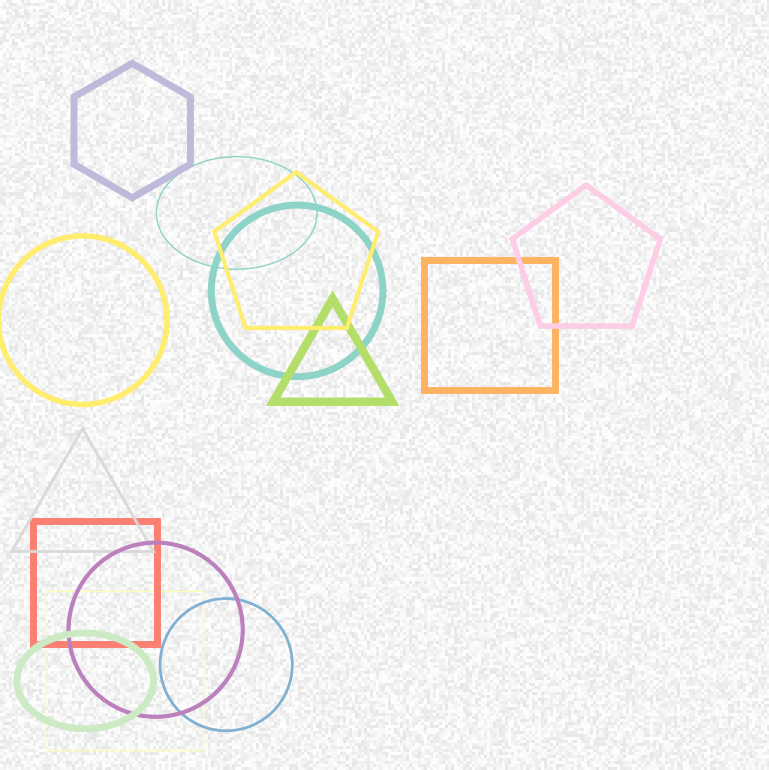[{"shape": "circle", "thickness": 2.5, "radius": 0.56, "center": [0.386, 0.622]}, {"shape": "oval", "thickness": 0.5, "radius": 0.52, "center": [0.307, 0.724]}, {"shape": "square", "thickness": 0.5, "radius": 0.51, "center": [0.161, 0.129]}, {"shape": "hexagon", "thickness": 2.5, "radius": 0.44, "center": [0.172, 0.83]}, {"shape": "square", "thickness": 2.5, "radius": 0.4, "center": [0.123, 0.244]}, {"shape": "circle", "thickness": 1, "radius": 0.43, "center": [0.294, 0.137]}, {"shape": "square", "thickness": 2.5, "radius": 0.42, "center": [0.636, 0.578]}, {"shape": "triangle", "thickness": 3, "radius": 0.45, "center": [0.432, 0.523]}, {"shape": "pentagon", "thickness": 2, "radius": 0.51, "center": [0.761, 0.658]}, {"shape": "triangle", "thickness": 1, "radius": 0.53, "center": [0.107, 0.337]}, {"shape": "circle", "thickness": 1.5, "radius": 0.57, "center": [0.202, 0.182]}, {"shape": "oval", "thickness": 2.5, "radius": 0.44, "center": [0.111, 0.116]}, {"shape": "circle", "thickness": 2, "radius": 0.55, "center": [0.107, 0.584]}, {"shape": "pentagon", "thickness": 1.5, "radius": 0.56, "center": [0.385, 0.665]}]